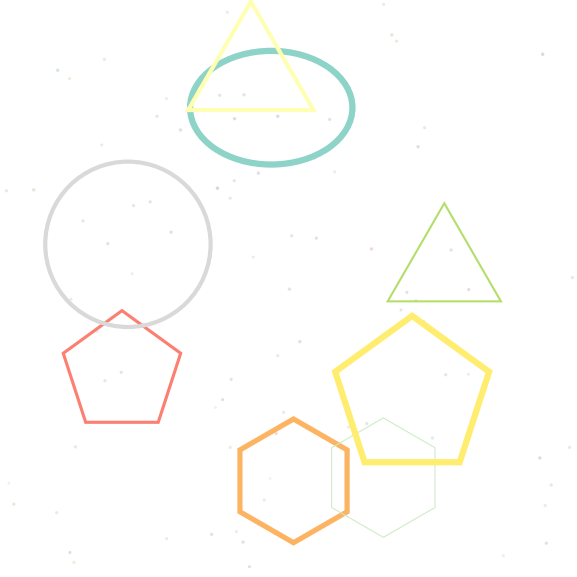[{"shape": "oval", "thickness": 3, "radius": 0.7, "center": [0.47, 0.813]}, {"shape": "triangle", "thickness": 2, "radius": 0.63, "center": [0.434, 0.871]}, {"shape": "pentagon", "thickness": 1.5, "radius": 0.53, "center": [0.211, 0.354]}, {"shape": "hexagon", "thickness": 2.5, "radius": 0.54, "center": [0.508, 0.166]}, {"shape": "triangle", "thickness": 1, "radius": 0.57, "center": [0.769, 0.534]}, {"shape": "circle", "thickness": 2, "radius": 0.72, "center": [0.222, 0.576]}, {"shape": "hexagon", "thickness": 0.5, "radius": 0.52, "center": [0.664, 0.172]}, {"shape": "pentagon", "thickness": 3, "radius": 0.7, "center": [0.714, 0.312]}]